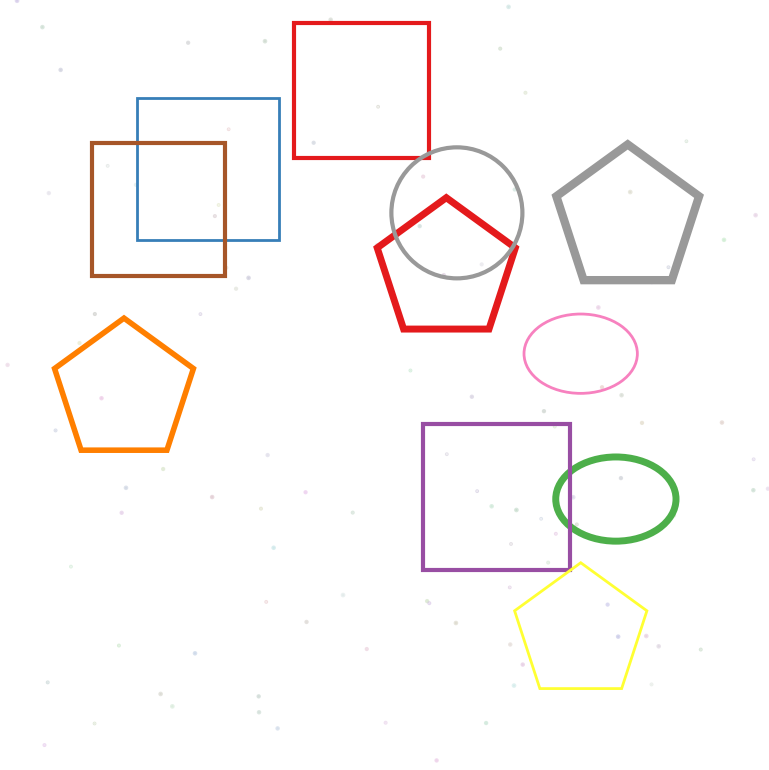[{"shape": "pentagon", "thickness": 2.5, "radius": 0.47, "center": [0.58, 0.649]}, {"shape": "square", "thickness": 1.5, "radius": 0.44, "center": [0.47, 0.883]}, {"shape": "square", "thickness": 1, "radius": 0.46, "center": [0.27, 0.781]}, {"shape": "oval", "thickness": 2.5, "radius": 0.39, "center": [0.8, 0.352]}, {"shape": "square", "thickness": 1.5, "radius": 0.47, "center": [0.645, 0.354]}, {"shape": "pentagon", "thickness": 2, "radius": 0.47, "center": [0.161, 0.492]}, {"shape": "pentagon", "thickness": 1, "radius": 0.45, "center": [0.754, 0.179]}, {"shape": "square", "thickness": 1.5, "radius": 0.43, "center": [0.206, 0.728]}, {"shape": "oval", "thickness": 1, "radius": 0.37, "center": [0.754, 0.541]}, {"shape": "pentagon", "thickness": 3, "radius": 0.49, "center": [0.815, 0.715]}, {"shape": "circle", "thickness": 1.5, "radius": 0.43, "center": [0.593, 0.724]}]